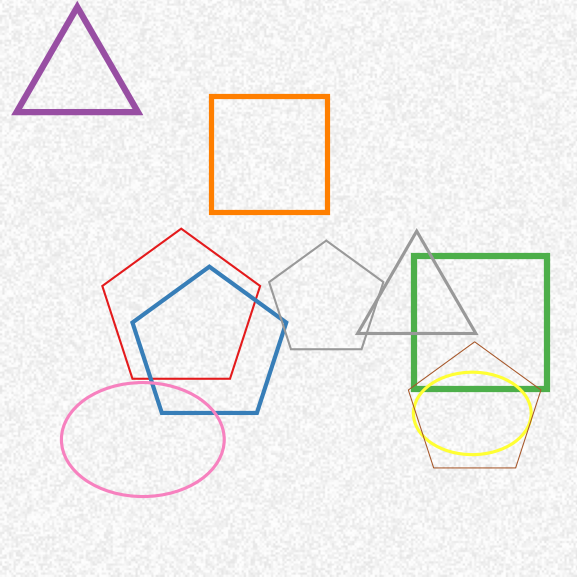[{"shape": "pentagon", "thickness": 1, "radius": 0.72, "center": [0.314, 0.46]}, {"shape": "pentagon", "thickness": 2, "radius": 0.7, "center": [0.363, 0.397]}, {"shape": "square", "thickness": 3, "radius": 0.58, "center": [0.832, 0.441]}, {"shape": "triangle", "thickness": 3, "radius": 0.61, "center": [0.134, 0.866]}, {"shape": "square", "thickness": 2.5, "radius": 0.5, "center": [0.466, 0.732]}, {"shape": "oval", "thickness": 1.5, "radius": 0.51, "center": [0.818, 0.283]}, {"shape": "pentagon", "thickness": 0.5, "radius": 0.6, "center": [0.822, 0.287]}, {"shape": "oval", "thickness": 1.5, "radius": 0.7, "center": [0.247, 0.238]}, {"shape": "pentagon", "thickness": 1, "radius": 0.52, "center": [0.565, 0.479]}, {"shape": "triangle", "thickness": 1.5, "radius": 0.59, "center": [0.722, 0.481]}]